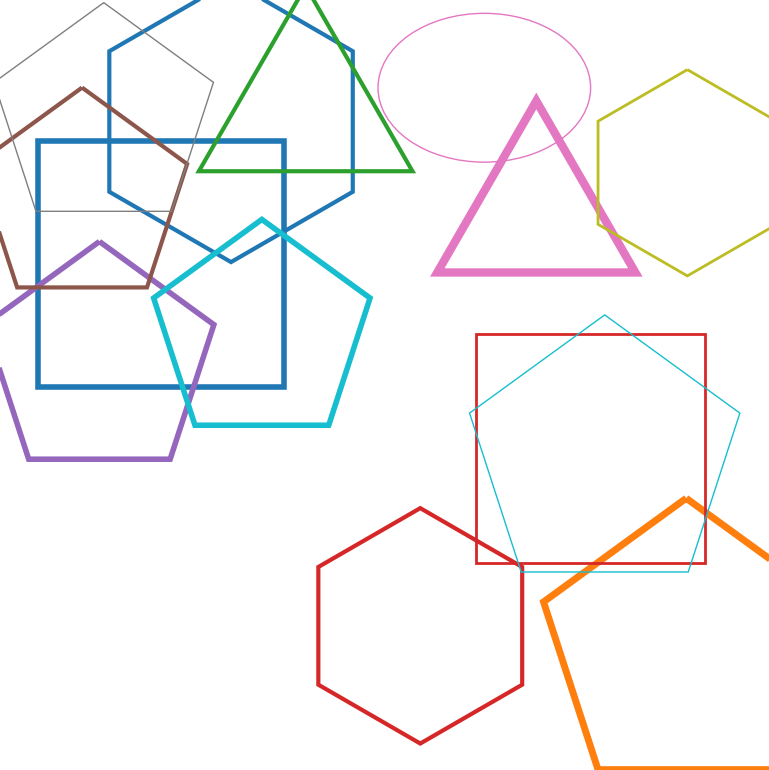[{"shape": "square", "thickness": 2, "radius": 0.8, "center": [0.209, 0.657]}, {"shape": "hexagon", "thickness": 1.5, "radius": 0.91, "center": [0.3, 0.842]}, {"shape": "pentagon", "thickness": 2.5, "radius": 0.97, "center": [0.891, 0.158]}, {"shape": "triangle", "thickness": 1.5, "radius": 0.8, "center": [0.397, 0.858]}, {"shape": "hexagon", "thickness": 1.5, "radius": 0.76, "center": [0.546, 0.187]}, {"shape": "square", "thickness": 1, "radius": 0.74, "center": [0.767, 0.417]}, {"shape": "pentagon", "thickness": 2, "radius": 0.78, "center": [0.129, 0.53]}, {"shape": "pentagon", "thickness": 1.5, "radius": 0.72, "center": [0.107, 0.743]}, {"shape": "oval", "thickness": 0.5, "radius": 0.69, "center": [0.629, 0.886]}, {"shape": "triangle", "thickness": 3, "radius": 0.74, "center": [0.697, 0.72]}, {"shape": "pentagon", "thickness": 0.5, "radius": 0.75, "center": [0.135, 0.847]}, {"shape": "hexagon", "thickness": 1, "radius": 0.67, "center": [0.893, 0.776]}, {"shape": "pentagon", "thickness": 0.5, "radius": 0.92, "center": [0.785, 0.406]}, {"shape": "pentagon", "thickness": 2, "radius": 0.74, "center": [0.34, 0.567]}]